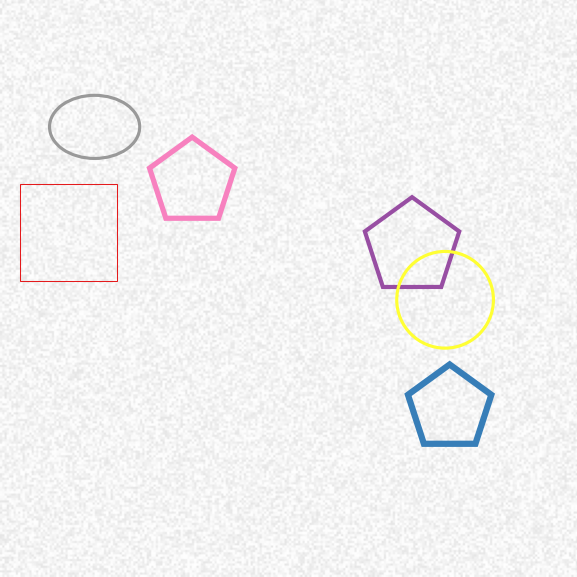[{"shape": "square", "thickness": 0.5, "radius": 0.42, "center": [0.119, 0.597]}, {"shape": "pentagon", "thickness": 3, "radius": 0.38, "center": [0.779, 0.292]}, {"shape": "pentagon", "thickness": 2, "radius": 0.43, "center": [0.714, 0.572]}, {"shape": "circle", "thickness": 1.5, "radius": 0.42, "center": [0.771, 0.48]}, {"shape": "pentagon", "thickness": 2.5, "radius": 0.39, "center": [0.333, 0.684]}, {"shape": "oval", "thickness": 1.5, "radius": 0.39, "center": [0.164, 0.779]}]